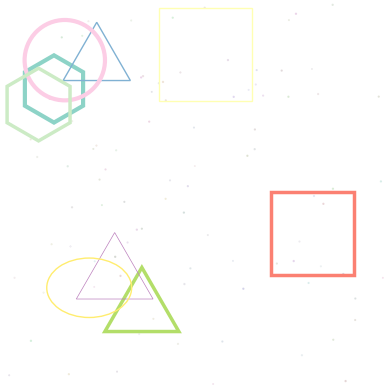[{"shape": "hexagon", "thickness": 3, "radius": 0.44, "center": [0.14, 0.769]}, {"shape": "square", "thickness": 1, "radius": 0.6, "center": [0.534, 0.859]}, {"shape": "square", "thickness": 2.5, "radius": 0.54, "center": [0.811, 0.393]}, {"shape": "triangle", "thickness": 1, "radius": 0.5, "center": [0.251, 0.841]}, {"shape": "triangle", "thickness": 2.5, "radius": 0.55, "center": [0.368, 0.194]}, {"shape": "circle", "thickness": 3, "radius": 0.52, "center": [0.168, 0.844]}, {"shape": "triangle", "thickness": 0.5, "radius": 0.58, "center": [0.298, 0.281]}, {"shape": "hexagon", "thickness": 2.5, "radius": 0.47, "center": [0.1, 0.728]}, {"shape": "oval", "thickness": 1, "radius": 0.55, "center": [0.232, 0.253]}]